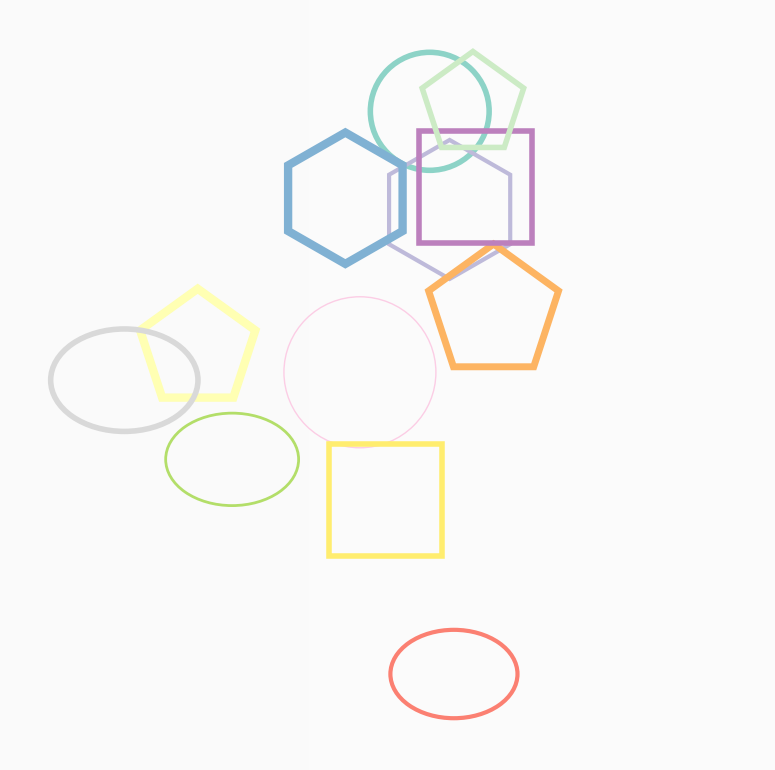[{"shape": "circle", "thickness": 2, "radius": 0.38, "center": [0.554, 0.855]}, {"shape": "pentagon", "thickness": 3, "radius": 0.39, "center": [0.255, 0.547]}, {"shape": "hexagon", "thickness": 1.5, "radius": 0.45, "center": [0.58, 0.728]}, {"shape": "oval", "thickness": 1.5, "radius": 0.41, "center": [0.586, 0.125]}, {"shape": "hexagon", "thickness": 3, "radius": 0.43, "center": [0.446, 0.743]}, {"shape": "pentagon", "thickness": 2.5, "radius": 0.44, "center": [0.637, 0.595]}, {"shape": "oval", "thickness": 1, "radius": 0.43, "center": [0.3, 0.403]}, {"shape": "circle", "thickness": 0.5, "radius": 0.49, "center": [0.464, 0.517]}, {"shape": "oval", "thickness": 2, "radius": 0.48, "center": [0.16, 0.506]}, {"shape": "square", "thickness": 2, "radius": 0.37, "center": [0.614, 0.757]}, {"shape": "pentagon", "thickness": 2, "radius": 0.34, "center": [0.61, 0.864]}, {"shape": "square", "thickness": 2, "radius": 0.36, "center": [0.497, 0.351]}]